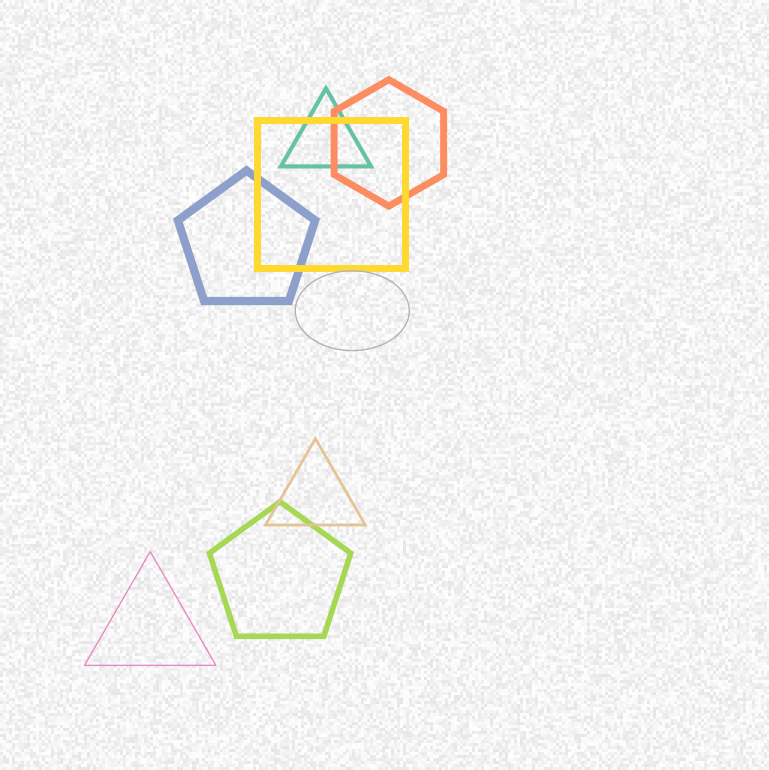[{"shape": "triangle", "thickness": 1.5, "radius": 0.34, "center": [0.423, 0.818]}, {"shape": "hexagon", "thickness": 2.5, "radius": 0.41, "center": [0.505, 0.814]}, {"shape": "pentagon", "thickness": 3, "radius": 0.47, "center": [0.32, 0.685]}, {"shape": "triangle", "thickness": 0.5, "radius": 0.49, "center": [0.195, 0.185]}, {"shape": "pentagon", "thickness": 2, "radius": 0.48, "center": [0.364, 0.252]}, {"shape": "square", "thickness": 2.5, "radius": 0.48, "center": [0.43, 0.748]}, {"shape": "triangle", "thickness": 1, "radius": 0.37, "center": [0.41, 0.356]}, {"shape": "oval", "thickness": 0.5, "radius": 0.37, "center": [0.457, 0.597]}]